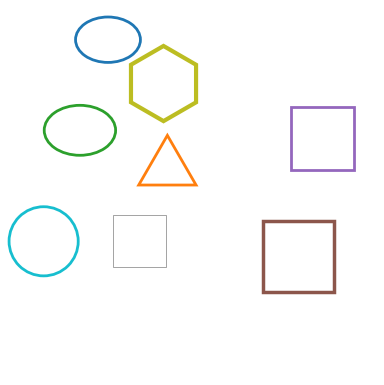[{"shape": "oval", "thickness": 2, "radius": 0.42, "center": [0.28, 0.897]}, {"shape": "triangle", "thickness": 2, "radius": 0.43, "center": [0.435, 0.562]}, {"shape": "oval", "thickness": 2, "radius": 0.46, "center": [0.208, 0.662]}, {"shape": "square", "thickness": 2, "radius": 0.41, "center": [0.837, 0.641]}, {"shape": "square", "thickness": 2.5, "radius": 0.46, "center": [0.776, 0.334]}, {"shape": "square", "thickness": 0.5, "radius": 0.34, "center": [0.363, 0.375]}, {"shape": "hexagon", "thickness": 3, "radius": 0.49, "center": [0.425, 0.783]}, {"shape": "circle", "thickness": 2, "radius": 0.45, "center": [0.113, 0.373]}]